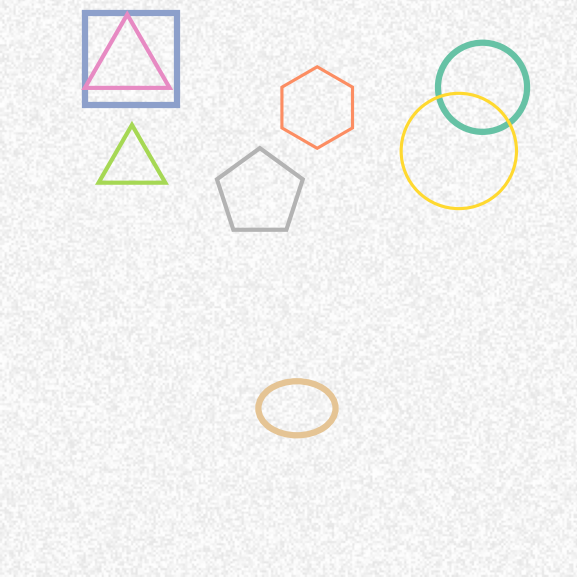[{"shape": "circle", "thickness": 3, "radius": 0.39, "center": [0.836, 0.848]}, {"shape": "hexagon", "thickness": 1.5, "radius": 0.35, "center": [0.549, 0.813]}, {"shape": "square", "thickness": 3, "radius": 0.4, "center": [0.227, 0.897]}, {"shape": "triangle", "thickness": 2, "radius": 0.42, "center": [0.22, 0.889]}, {"shape": "triangle", "thickness": 2, "radius": 0.33, "center": [0.228, 0.716]}, {"shape": "circle", "thickness": 1.5, "radius": 0.5, "center": [0.794, 0.738]}, {"shape": "oval", "thickness": 3, "radius": 0.33, "center": [0.514, 0.292]}, {"shape": "pentagon", "thickness": 2, "radius": 0.39, "center": [0.45, 0.665]}]